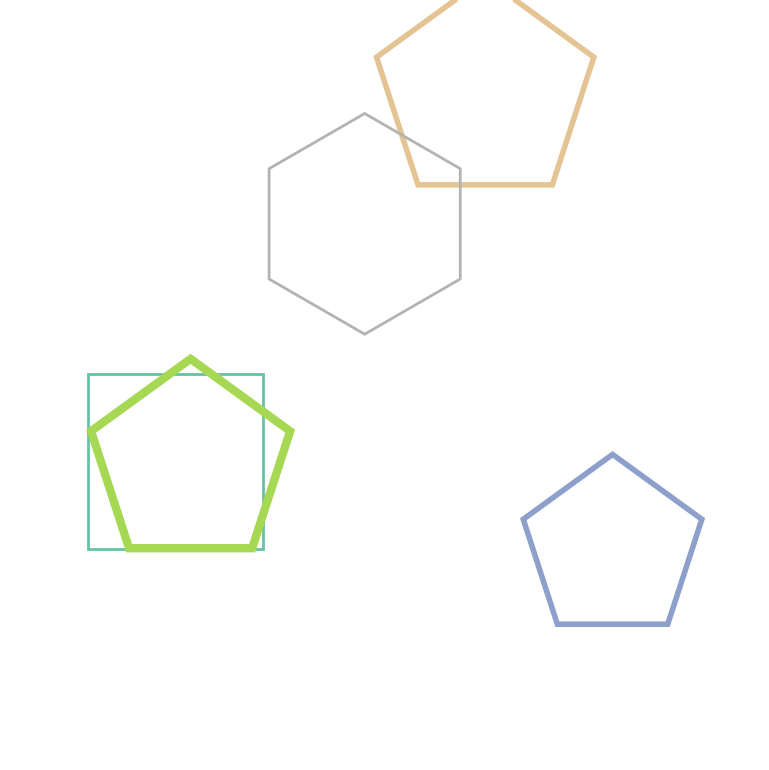[{"shape": "square", "thickness": 1, "radius": 0.57, "center": [0.228, 0.401]}, {"shape": "pentagon", "thickness": 2, "radius": 0.61, "center": [0.796, 0.288]}, {"shape": "pentagon", "thickness": 3, "radius": 0.68, "center": [0.248, 0.398]}, {"shape": "pentagon", "thickness": 2, "radius": 0.74, "center": [0.63, 0.88]}, {"shape": "hexagon", "thickness": 1, "radius": 0.72, "center": [0.474, 0.709]}]